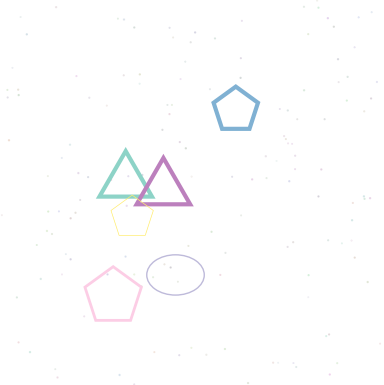[{"shape": "triangle", "thickness": 3, "radius": 0.39, "center": [0.327, 0.529]}, {"shape": "oval", "thickness": 1, "radius": 0.37, "center": [0.456, 0.286]}, {"shape": "pentagon", "thickness": 3, "radius": 0.3, "center": [0.612, 0.714]}, {"shape": "pentagon", "thickness": 2, "radius": 0.39, "center": [0.294, 0.23]}, {"shape": "triangle", "thickness": 3, "radius": 0.4, "center": [0.424, 0.509]}, {"shape": "pentagon", "thickness": 0.5, "radius": 0.29, "center": [0.343, 0.435]}]